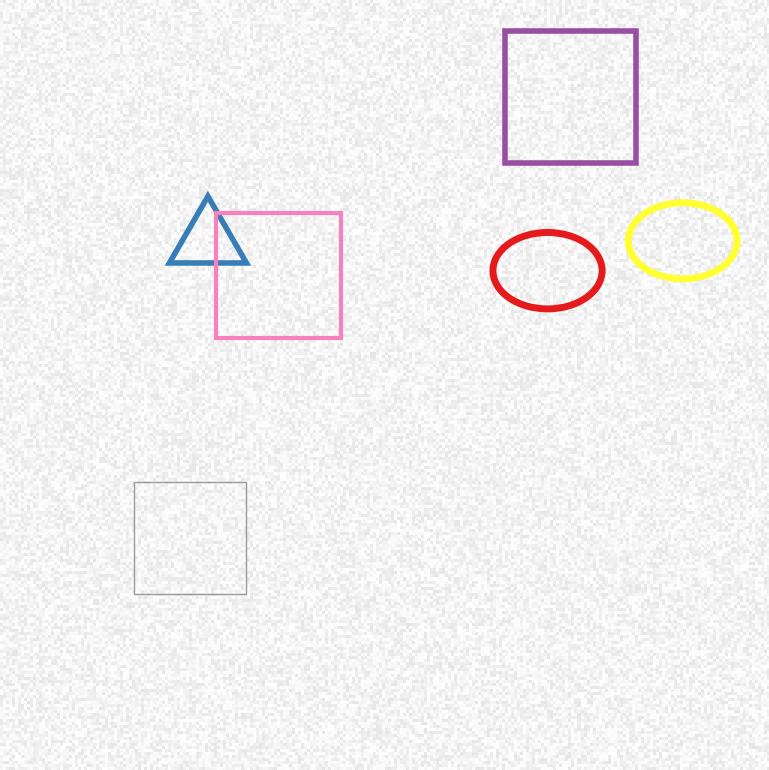[{"shape": "oval", "thickness": 2.5, "radius": 0.35, "center": [0.711, 0.648]}, {"shape": "triangle", "thickness": 2, "radius": 0.29, "center": [0.27, 0.687]}, {"shape": "square", "thickness": 2, "radius": 0.43, "center": [0.741, 0.874]}, {"shape": "oval", "thickness": 2.5, "radius": 0.35, "center": [0.887, 0.687]}, {"shape": "square", "thickness": 1.5, "radius": 0.4, "center": [0.362, 0.642]}, {"shape": "square", "thickness": 0.5, "radius": 0.37, "center": [0.247, 0.301]}]